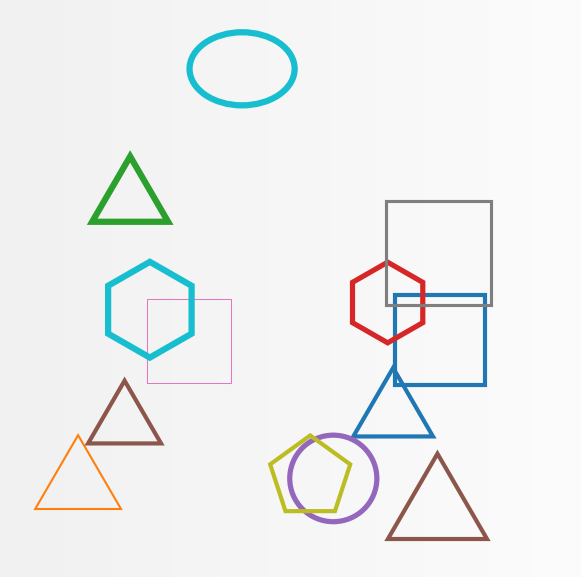[{"shape": "triangle", "thickness": 2, "radius": 0.4, "center": [0.676, 0.283]}, {"shape": "square", "thickness": 2, "radius": 0.39, "center": [0.757, 0.41]}, {"shape": "triangle", "thickness": 1, "radius": 0.43, "center": [0.134, 0.16]}, {"shape": "triangle", "thickness": 3, "radius": 0.38, "center": [0.224, 0.653]}, {"shape": "hexagon", "thickness": 2.5, "radius": 0.35, "center": [0.667, 0.475]}, {"shape": "circle", "thickness": 2.5, "radius": 0.37, "center": [0.573, 0.171]}, {"shape": "triangle", "thickness": 2, "radius": 0.49, "center": [0.753, 0.115]}, {"shape": "triangle", "thickness": 2, "radius": 0.36, "center": [0.214, 0.268]}, {"shape": "square", "thickness": 0.5, "radius": 0.36, "center": [0.326, 0.409]}, {"shape": "square", "thickness": 1.5, "radius": 0.45, "center": [0.754, 0.561]}, {"shape": "pentagon", "thickness": 2, "radius": 0.36, "center": [0.534, 0.173]}, {"shape": "hexagon", "thickness": 3, "radius": 0.41, "center": [0.258, 0.463]}, {"shape": "oval", "thickness": 3, "radius": 0.45, "center": [0.416, 0.88]}]